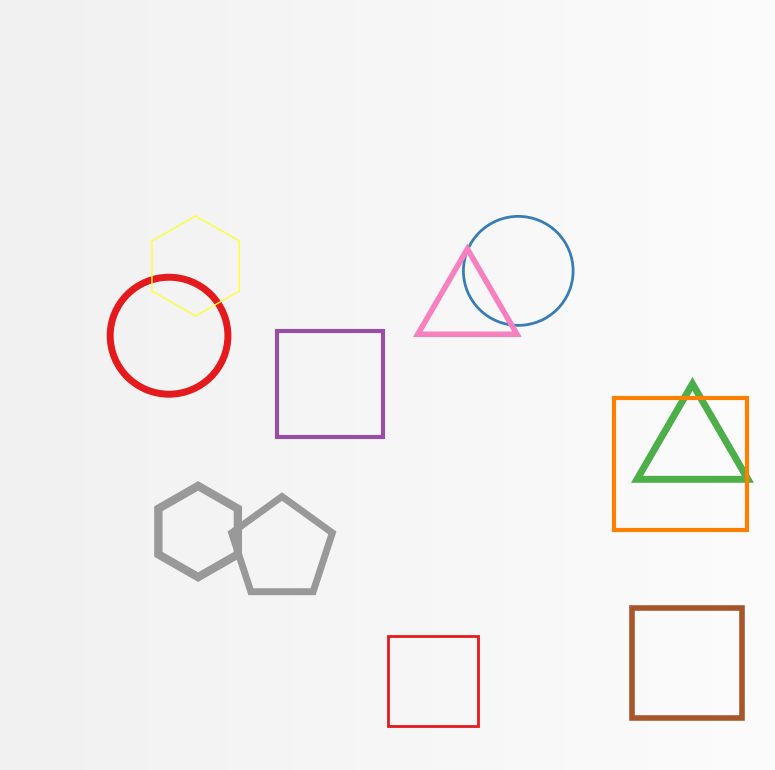[{"shape": "circle", "thickness": 2.5, "radius": 0.38, "center": [0.218, 0.564]}, {"shape": "square", "thickness": 1, "radius": 0.29, "center": [0.558, 0.116]}, {"shape": "circle", "thickness": 1, "radius": 0.35, "center": [0.669, 0.648]}, {"shape": "triangle", "thickness": 2.5, "radius": 0.41, "center": [0.894, 0.419]}, {"shape": "square", "thickness": 1.5, "radius": 0.34, "center": [0.426, 0.501]}, {"shape": "square", "thickness": 1.5, "radius": 0.43, "center": [0.878, 0.398]}, {"shape": "hexagon", "thickness": 0.5, "radius": 0.33, "center": [0.252, 0.655]}, {"shape": "square", "thickness": 2, "radius": 0.36, "center": [0.886, 0.139]}, {"shape": "triangle", "thickness": 2, "radius": 0.37, "center": [0.603, 0.603]}, {"shape": "hexagon", "thickness": 3, "radius": 0.3, "center": [0.256, 0.31]}, {"shape": "pentagon", "thickness": 2.5, "radius": 0.34, "center": [0.364, 0.287]}]